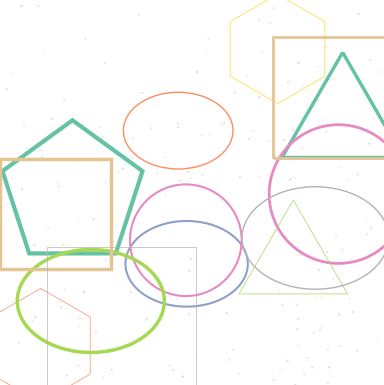[{"shape": "pentagon", "thickness": 3, "radius": 0.96, "center": [0.188, 0.496]}, {"shape": "triangle", "thickness": 2.5, "radius": 0.91, "center": [0.89, 0.682]}, {"shape": "hexagon", "thickness": 0.5, "radius": 0.74, "center": [0.106, 0.102]}, {"shape": "oval", "thickness": 1, "radius": 0.71, "center": [0.463, 0.661]}, {"shape": "oval", "thickness": 1.5, "radius": 0.79, "center": [0.485, 0.315]}, {"shape": "circle", "thickness": 2, "radius": 0.9, "center": [0.879, 0.496]}, {"shape": "circle", "thickness": 1.5, "radius": 0.73, "center": [0.483, 0.376]}, {"shape": "oval", "thickness": 2.5, "radius": 0.95, "center": [0.236, 0.218]}, {"shape": "triangle", "thickness": 0.5, "radius": 0.81, "center": [0.762, 0.318]}, {"shape": "hexagon", "thickness": 0.5, "radius": 0.71, "center": [0.721, 0.873]}, {"shape": "square", "thickness": 2.5, "radius": 0.71, "center": [0.144, 0.445]}, {"shape": "square", "thickness": 2, "radius": 0.79, "center": [0.867, 0.746]}, {"shape": "oval", "thickness": 1, "radius": 0.95, "center": [0.819, 0.382]}, {"shape": "square", "thickness": 0.5, "radius": 0.97, "center": [0.316, 0.164]}]